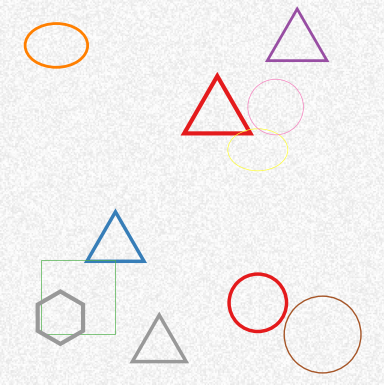[{"shape": "circle", "thickness": 2.5, "radius": 0.37, "center": [0.67, 0.214]}, {"shape": "triangle", "thickness": 3, "radius": 0.5, "center": [0.564, 0.703]}, {"shape": "triangle", "thickness": 2.5, "radius": 0.43, "center": [0.3, 0.364]}, {"shape": "square", "thickness": 0.5, "radius": 0.48, "center": [0.202, 0.229]}, {"shape": "triangle", "thickness": 2, "radius": 0.45, "center": [0.772, 0.887]}, {"shape": "oval", "thickness": 2, "radius": 0.41, "center": [0.146, 0.882]}, {"shape": "oval", "thickness": 0.5, "radius": 0.39, "center": [0.67, 0.611]}, {"shape": "circle", "thickness": 1, "radius": 0.5, "center": [0.838, 0.131]}, {"shape": "circle", "thickness": 0.5, "radius": 0.36, "center": [0.716, 0.722]}, {"shape": "hexagon", "thickness": 3, "radius": 0.34, "center": [0.157, 0.175]}, {"shape": "triangle", "thickness": 2.5, "radius": 0.4, "center": [0.414, 0.101]}]